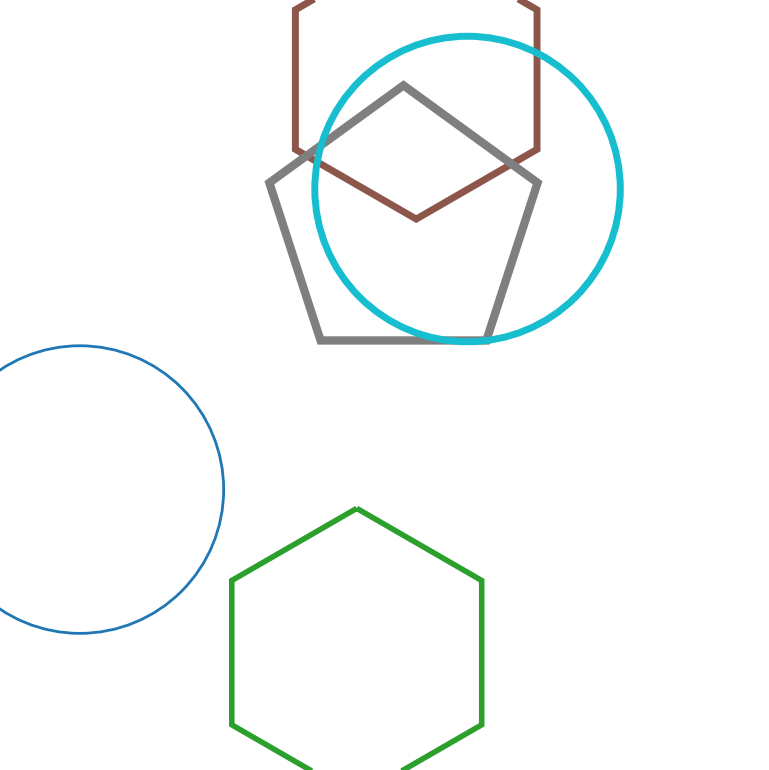[{"shape": "circle", "thickness": 1, "radius": 0.93, "center": [0.104, 0.364]}, {"shape": "hexagon", "thickness": 2, "radius": 0.94, "center": [0.463, 0.152]}, {"shape": "hexagon", "thickness": 2.5, "radius": 0.91, "center": [0.541, 0.897]}, {"shape": "pentagon", "thickness": 3, "radius": 0.92, "center": [0.524, 0.706]}, {"shape": "circle", "thickness": 2.5, "radius": 0.99, "center": [0.607, 0.755]}]